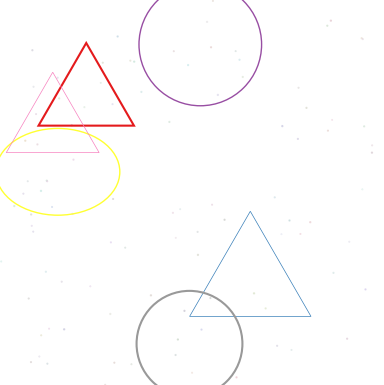[{"shape": "triangle", "thickness": 1.5, "radius": 0.72, "center": [0.224, 0.745]}, {"shape": "triangle", "thickness": 0.5, "radius": 0.91, "center": [0.65, 0.269]}, {"shape": "circle", "thickness": 1, "radius": 0.8, "center": [0.52, 0.885]}, {"shape": "oval", "thickness": 1, "radius": 0.8, "center": [0.15, 0.554]}, {"shape": "triangle", "thickness": 0.5, "radius": 0.7, "center": [0.137, 0.673]}, {"shape": "circle", "thickness": 1.5, "radius": 0.69, "center": [0.492, 0.107]}]